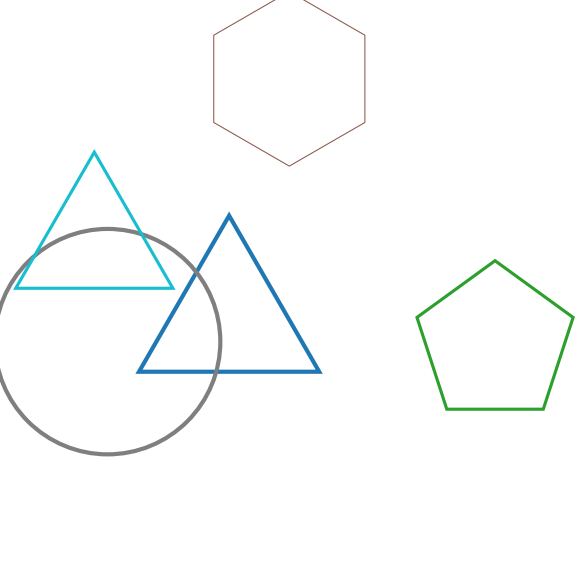[{"shape": "triangle", "thickness": 2, "radius": 0.9, "center": [0.397, 0.446]}, {"shape": "pentagon", "thickness": 1.5, "radius": 0.71, "center": [0.857, 0.406]}, {"shape": "hexagon", "thickness": 0.5, "radius": 0.76, "center": [0.501, 0.863]}, {"shape": "circle", "thickness": 2, "radius": 0.98, "center": [0.186, 0.408]}, {"shape": "triangle", "thickness": 1.5, "radius": 0.79, "center": [0.163, 0.579]}]